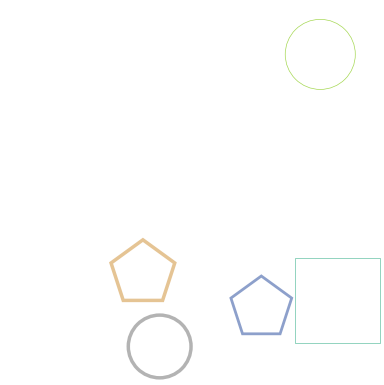[{"shape": "square", "thickness": 0.5, "radius": 0.56, "center": [0.877, 0.219]}, {"shape": "pentagon", "thickness": 2, "radius": 0.41, "center": [0.679, 0.2]}, {"shape": "circle", "thickness": 0.5, "radius": 0.45, "center": [0.832, 0.859]}, {"shape": "pentagon", "thickness": 2.5, "radius": 0.43, "center": [0.371, 0.29]}, {"shape": "circle", "thickness": 2.5, "radius": 0.41, "center": [0.415, 0.1]}]